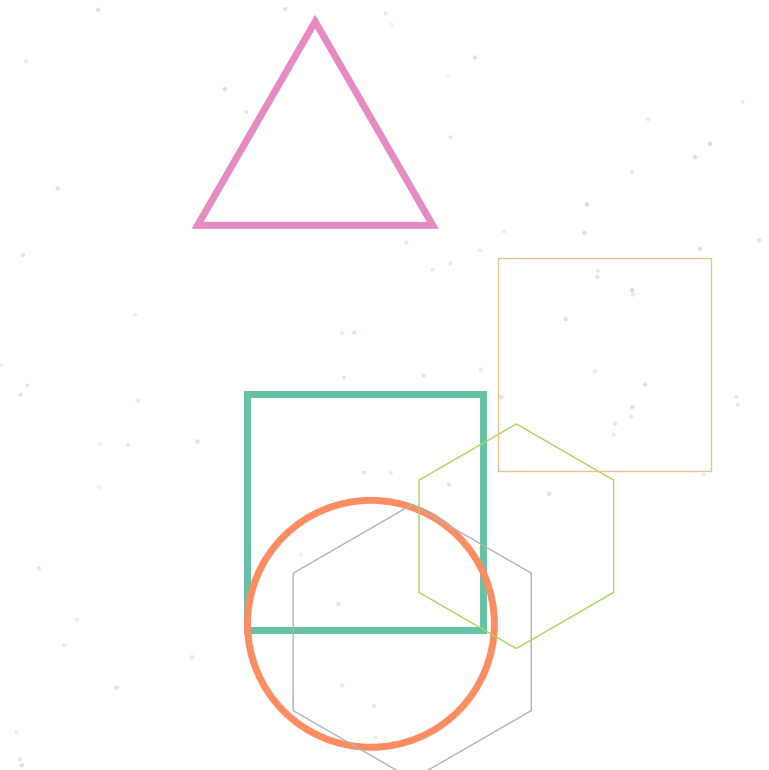[{"shape": "square", "thickness": 2.5, "radius": 0.77, "center": [0.474, 0.335]}, {"shape": "circle", "thickness": 2.5, "radius": 0.8, "center": [0.482, 0.19]}, {"shape": "triangle", "thickness": 2.5, "radius": 0.88, "center": [0.409, 0.796]}, {"shape": "hexagon", "thickness": 0.5, "radius": 0.73, "center": [0.671, 0.304]}, {"shape": "square", "thickness": 0.5, "radius": 0.69, "center": [0.785, 0.526]}, {"shape": "hexagon", "thickness": 0.5, "radius": 0.89, "center": [0.535, 0.166]}]